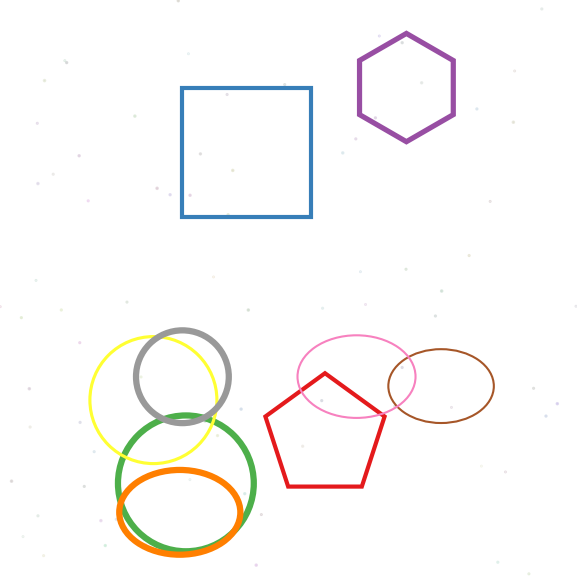[{"shape": "pentagon", "thickness": 2, "radius": 0.54, "center": [0.563, 0.244]}, {"shape": "square", "thickness": 2, "radius": 0.56, "center": [0.427, 0.735]}, {"shape": "circle", "thickness": 3, "radius": 0.59, "center": [0.322, 0.162]}, {"shape": "hexagon", "thickness": 2.5, "radius": 0.47, "center": [0.704, 0.848]}, {"shape": "oval", "thickness": 3, "radius": 0.52, "center": [0.311, 0.112]}, {"shape": "circle", "thickness": 1.5, "radius": 0.55, "center": [0.266, 0.306]}, {"shape": "oval", "thickness": 1, "radius": 0.46, "center": [0.764, 0.331]}, {"shape": "oval", "thickness": 1, "radius": 0.51, "center": [0.617, 0.347]}, {"shape": "circle", "thickness": 3, "radius": 0.4, "center": [0.316, 0.347]}]